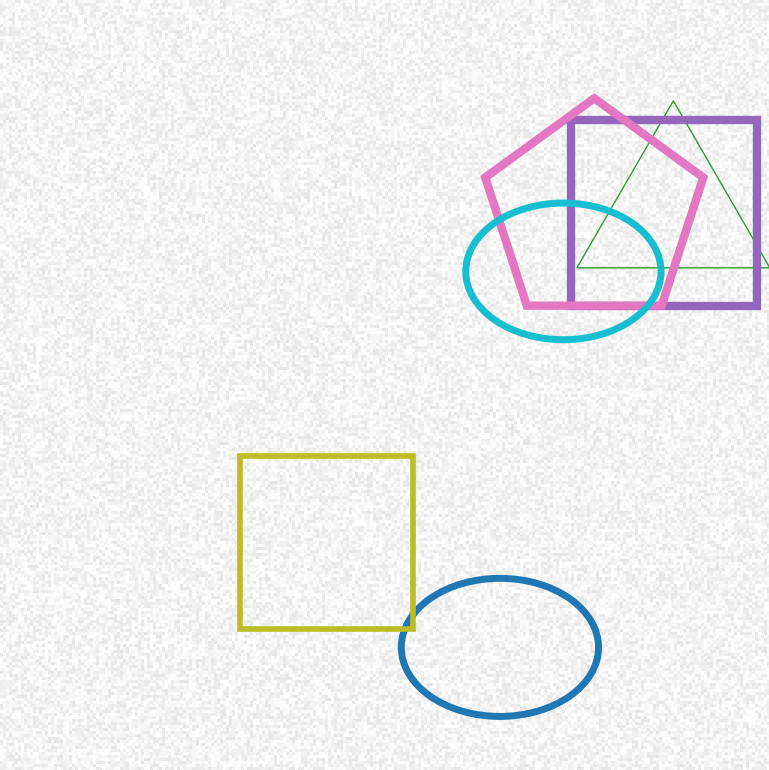[{"shape": "oval", "thickness": 2.5, "radius": 0.64, "center": [0.649, 0.159]}, {"shape": "triangle", "thickness": 0.5, "radius": 0.72, "center": [0.874, 0.725]}, {"shape": "square", "thickness": 3, "radius": 0.61, "center": [0.862, 0.723]}, {"shape": "pentagon", "thickness": 3, "radius": 0.74, "center": [0.772, 0.723]}, {"shape": "square", "thickness": 2, "radius": 0.56, "center": [0.424, 0.296]}, {"shape": "oval", "thickness": 2.5, "radius": 0.63, "center": [0.732, 0.648]}]